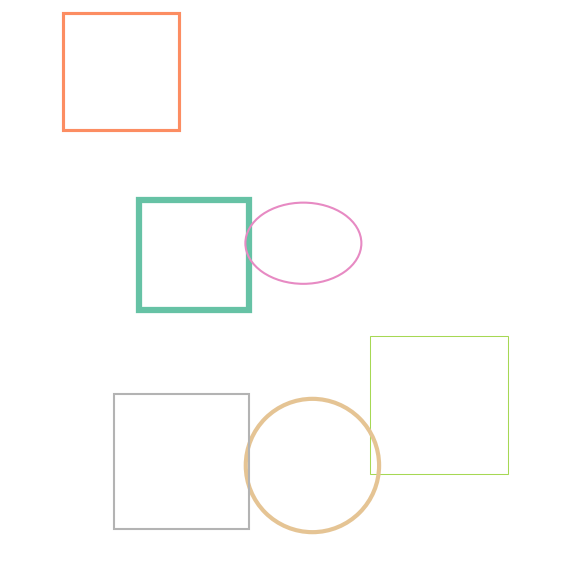[{"shape": "square", "thickness": 3, "radius": 0.48, "center": [0.335, 0.557]}, {"shape": "square", "thickness": 1.5, "radius": 0.5, "center": [0.209, 0.875]}, {"shape": "oval", "thickness": 1, "radius": 0.5, "center": [0.525, 0.578]}, {"shape": "square", "thickness": 0.5, "radius": 0.6, "center": [0.761, 0.299]}, {"shape": "circle", "thickness": 2, "radius": 0.58, "center": [0.541, 0.193]}, {"shape": "square", "thickness": 1, "radius": 0.58, "center": [0.314, 0.2]}]